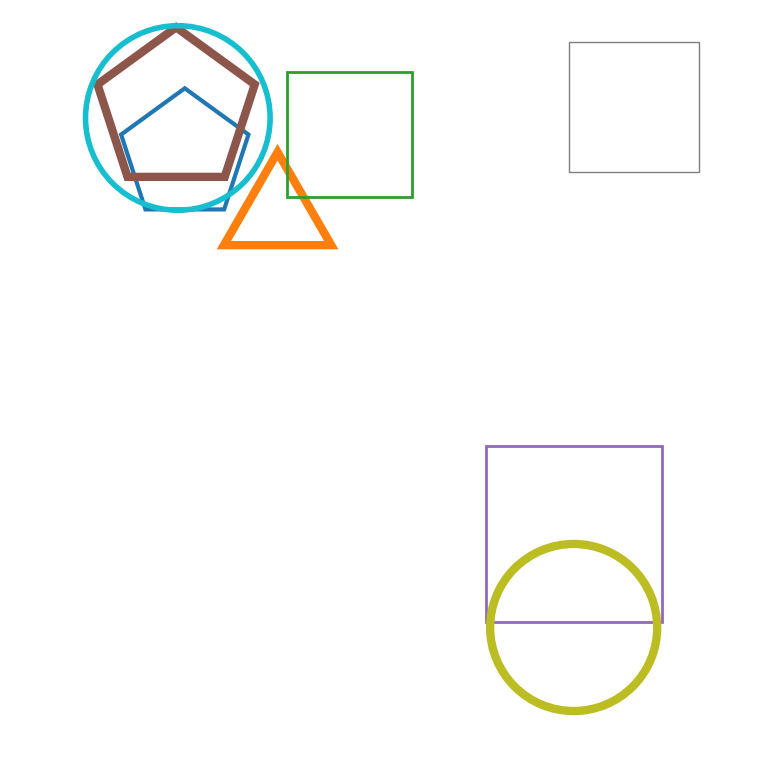[{"shape": "pentagon", "thickness": 1.5, "radius": 0.43, "center": [0.24, 0.798]}, {"shape": "triangle", "thickness": 3, "radius": 0.4, "center": [0.36, 0.722]}, {"shape": "square", "thickness": 1, "radius": 0.41, "center": [0.454, 0.825]}, {"shape": "square", "thickness": 1, "radius": 0.57, "center": [0.746, 0.307]}, {"shape": "pentagon", "thickness": 3, "radius": 0.54, "center": [0.229, 0.857]}, {"shape": "square", "thickness": 0.5, "radius": 0.42, "center": [0.824, 0.861]}, {"shape": "circle", "thickness": 3, "radius": 0.54, "center": [0.745, 0.185]}, {"shape": "circle", "thickness": 2, "radius": 0.6, "center": [0.231, 0.847]}]